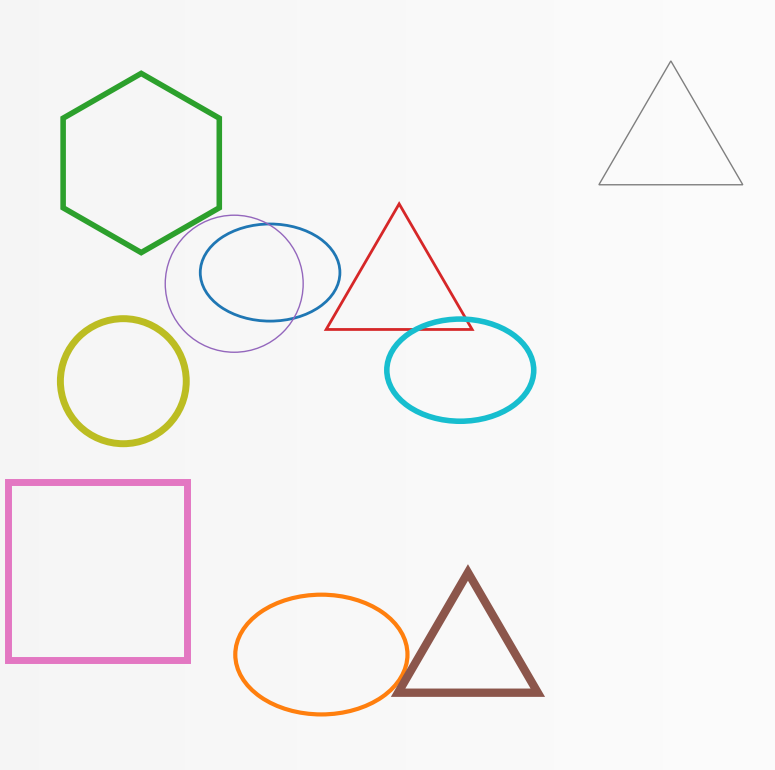[{"shape": "oval", "thickness": 1, "radius": 0.45, "center": [0.348, 0.646]}, {"shape": "oval", "thickness": 1.5, "radius": 0.56, "center": [0.415, 0.15]}, {"shape": "hexagon", "thickness": 2, "radius": 0.58, "center": [0.182, 0.788]}, {"shape": "triangle", "thickness": 1, "radius": 0.54, "center": [0.515, 0.626]}, {"shape": "circle", "thickness": 0.5, "radius": 0.44, "center": [0.302, 0.632]}, {"shape": "triangle", "thickness": 3, "radius": 0.52, "center": [0.604, 0.152]}, {"shape": "square", "thickness": 2.5, "radius": 0.58, "center": [0.126, 0.258]}, {"shape": "triangle", "thickness": 0.5, "radius": 0.54, "center": [0.866, 0.814]}, {"shape": "circle", "thickness": 2.5, "radius": 0.41, "center": [0.159, 0.505]}, {"shape": "oval", "thickness": 2, "radius": 0.47, "center": [0.594, 0.519]}]